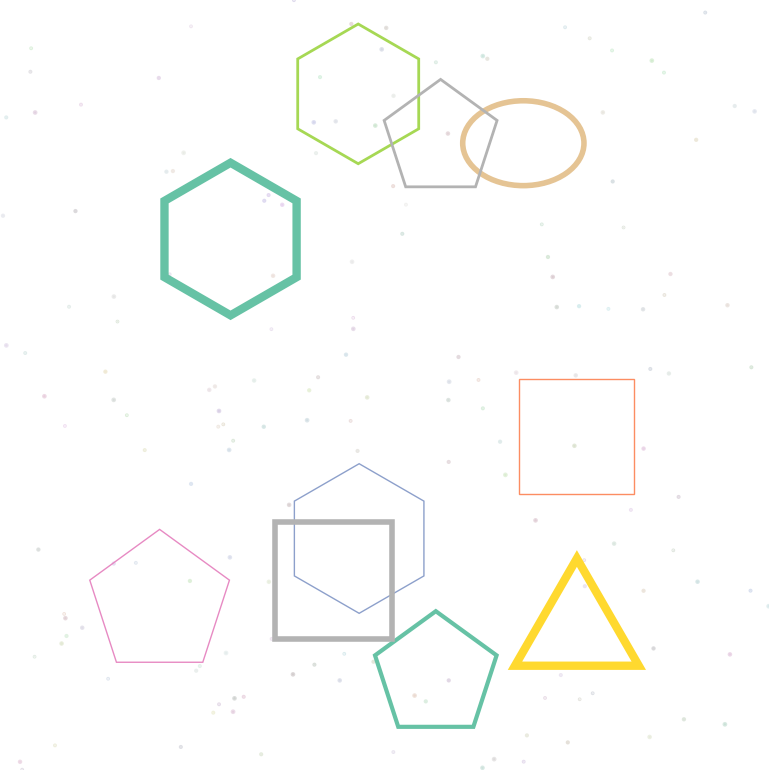[{"shape": "hexagon", "thickness": 3, "radius": 0.5, "center": [0.299, 0.69]}, {"shape": "pentagon", "thickness": 1.5, "radius": 0.42, "center": [0.566, 0.123]}, {"shape": "square", "thickness": 0.5, "radius": 0.37, "center": [0.749, 0.433]}, {"shape": "hexagon", "thickness": 0.5, "radius": 0.49, "center": [0.466, 0.301]}, {"shape": "pentagon", "thickness": 0.5, "radius": 0.48, "center": [0.207, 0.217]}, {"shape": "hexagon", "thickness": 1, "radius": 0.45, "center": [0.465, 0.878]}, {"shape": "triangle", "thickness": 3, "radius": 0.46, "center": [0.749, 0.182]}, {"shape": "oval", "thickness": 2, "radius": 0.39, "center": [0.68, 0.814]}, {"shape": "square", "thickness": 2, "radius": 0.38, "center": [0.433, 0.246]}, {"shape": "pentagon", "thickness": 1, "radius": 0.39, "center": [0.572, 0.82]}]